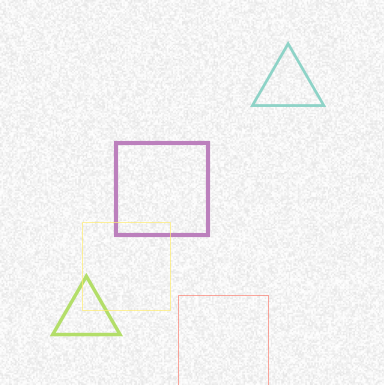[{"shape": "triangle", "thickness": 2, "radius": 0.54, "center": [0.748, 0.779]}, {"shape": "square", "thickness": 0.5, "radius": 0.58, "center": [0.579, 0.117]}, {"shape": "triangle", "thickness": 2.5, "radius": 0.5, "center": [0.224, 0.182]}, {"shape": "square", "thickness": 3, "radius": 0.6, "center": [0.42, 0.508]}, {"shape": "square", "thickness": 0.5, "radius": 0.57, "center": [0.328, 0.308]}]